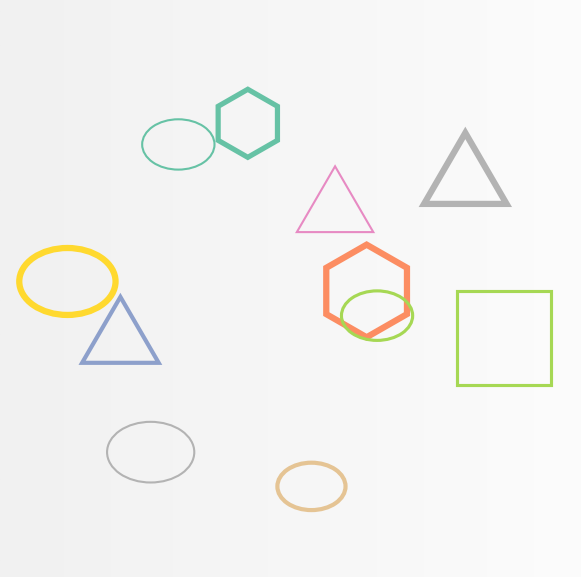[{"shape": "oval", "thickness": 1, "radius": 0.31, "center": [0.307, 0.749]}, {"shape": "hexagon", "thickness": 2.5, "radius": 0.29, "center": [0.426, 0.786]}, {"shape": "hexagon", "thickness": 3, "radius": 0.4, "center": [0.631, 0.495]}, {"shape": "triangle", "thickness": 2, "radius": 0.38, "center": [0.207, 0.409]}, {"shape": "triangle", "thickness": 1, "radius": 0.38, "center": [0.576, 0.635]}, {"shape": "square", "thickness": 1.5, "radius": 0.41, "center": [0.867, 0.413]}, {"shape": "oval", "thickness": 1.5, "radius": 0.31, "center": [0.649, 0.453]}, {"shape": "oval", "thickness": 3, "radius": 0.41, "center": [0.116, 0.512]}, {"shape": "oval", "thickness": 2, "radius": 0.29, "center": [0.536, 0.157]}, {"shape": "triangle", "thickness": 3, "radius": 0.41, "center": [0.801, 0.687]}, {"shape": "oval", "thickness": 1, "radius": 0.38, "center": [0.259, 0.216]}]